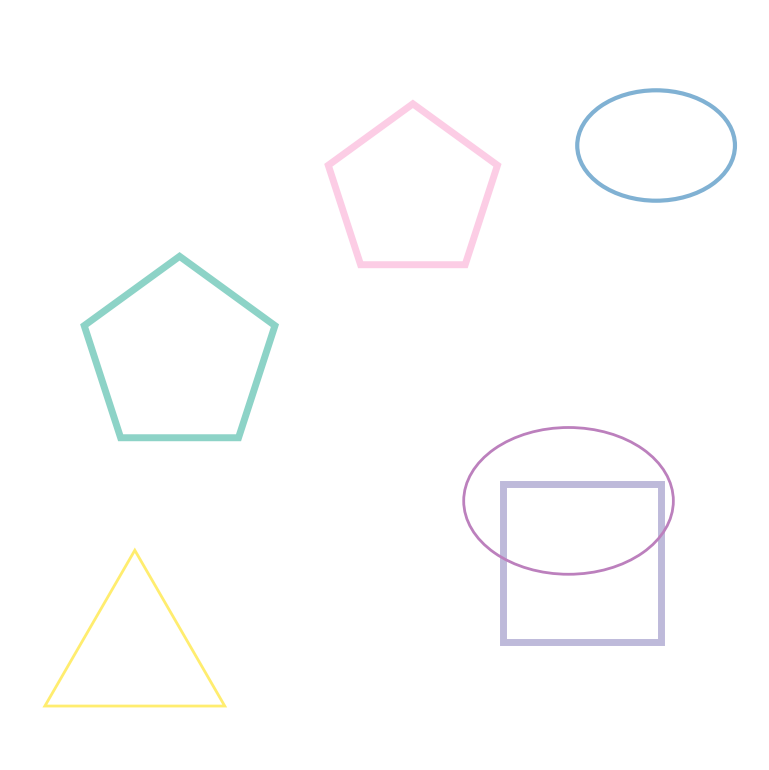[{"shape": "pentagon", "thickness": 2.5, "radius": 0.65, "center": [0.233, 0.537]}, {"shape": "square", "thickness": 2.5, "radius": 0.51, "center": [0.756, 0.269]}, {"shape": "oval", "thickness": 1.5, "radius": 0.51, "center": [0.852, 0.811]}, {"shape": "pentagon", "thickness": 2.5, "radius": 0.58, "center": [0.536, 0.75]}, {"shape": "oval", "thickness": 1, "radius": 0.68, "center": [0.738, 0.349]}, {"shape": "triangle", "thickness": 1, "radius": 0.67, "center": [0.175, 0.151]}]